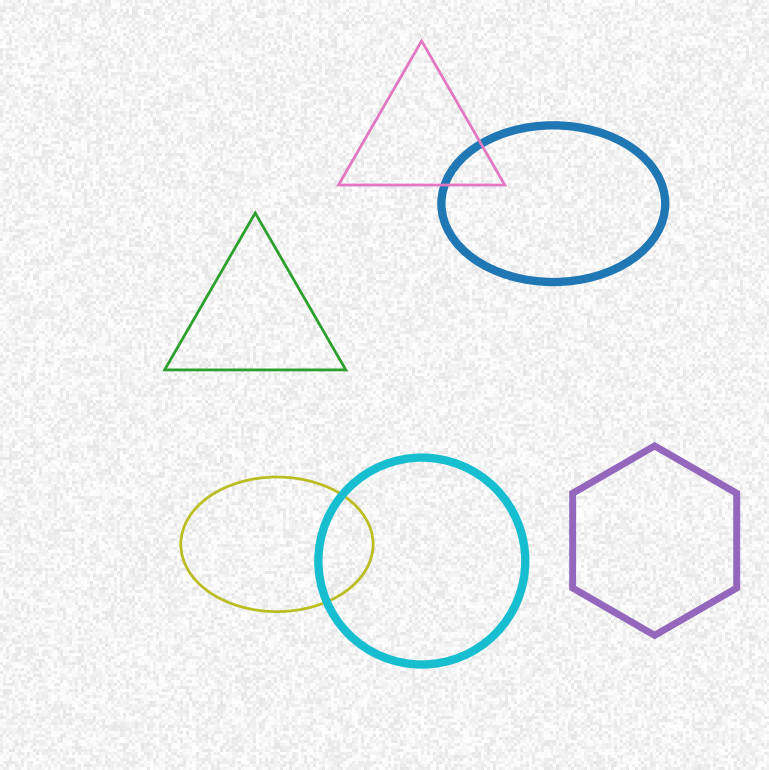[{"shape": "oval", "thickness": 3, "radius": 0.73, "center": [0.719, 0.735]}, {"shape": "triangle", "thickness": 1, "radius": 0.68, "center": [0.331, 0.588]}, {"shape": "hexagon", "thickness": 2.5, "radius": 0.62, "center": [0.85, 0.298]}, {"shape": "triangle", "thickness": 1, "radius": 0.62, "center": [0.548, 0.822]}, {"shape": "oval", "thickness": 1, "radius": 0.62, "center": [0.36, 0.293]}, {"shape": "circle", "thickness": 3, "radius": 0.67, "center": [0.548, 0.271]}]